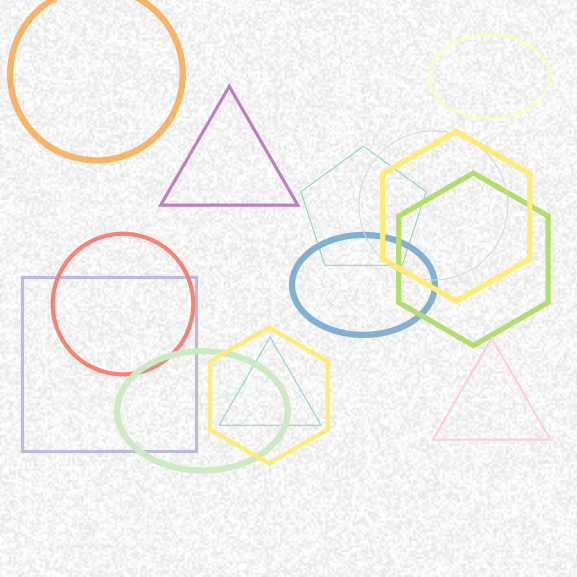[{"shape": "pentagon", "thickness": 0.5, "radius": 0.57, "center": [0.629, 0.632]}, {"shape": "triangle", "thickness": 0.5, "radius": 0.51, "center": [0.468, 0.314]}, {"shape": "oval", "thickness": 1, "radius": 0.52, "center": [0.847, 0.867]}, {"shape": "square", "thickness": 1.5, "radius": 0.75, "center": [0.189, 0.369]}, {"shape": "circle", "thickness": 2, "radius": 0.61, "center": [0.213, 0.473]}, {"shape": "oval", "thickness": 3, "radius": 0.62, "center": [0.629, 0.506]}, {"shape": "circle", "thickness": 3, "radius": 0.75, "center": [0.167, 0.871]}, {"shape": "hexagon", "thickness": 2.5, "radius": 0.75, "center": [0.82, 0.55]}, {"shape": "triangle", "thickness": 1, "radius": 0.59, "center": [0.851, 0.296]}, {"shape": "circle", "thickness": 0.5, "radius": 0.65, "center": [0.751, 0.643]}, {"shape": "triangle", "thickness": 1.5, "radius": 0.69, "center": [0.397, 0.712]}, {"shape": "oval", "thickness": 3, "radius": 0.74, "center": [0.351, 0.288]}, {"shape": "hexagon", "thickness": 2.5, "radius": 0.74, "center": [0.79, 0.625]}, {"shape": "hexagon", "thickness": 2, "radius": 0.59, "center": [0.465, 0.314]}]